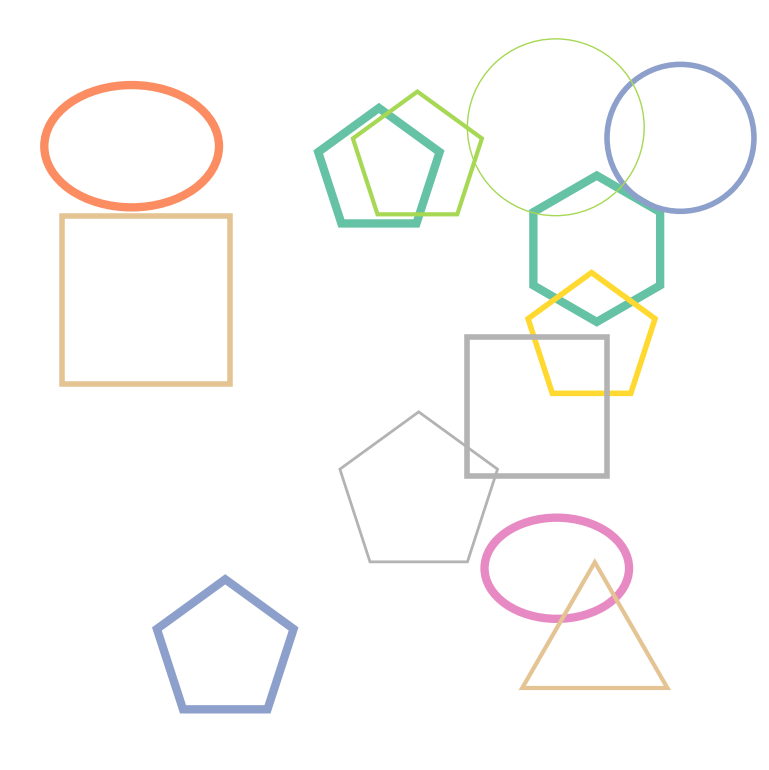[{"shape": "hexagon", "thickness": 3, "radius": 0.48, "center": [0.775, 0.677]}, {"shape": "pentagon", "thickness": 3, "radius": 0.41, "center": [0.492, 0.777]}, {"shape": "oval", "thickness": 3, "radius": 0.57, "center": [0.171, 0.81]}, {"shape": "pentagon", "thickness": 3, "radius": 0.47, "center": [0.293, 0.154]}, {"shape": "circle", "thickness": 2, "radius": 0.48, "center": [0.884, 0.821]}, {"shape": "oval", "thickness": 3, "radius": 0.47, "center": [0.723, 0.262]}, {"shape": "circle", "thickness": 0.5, "radius": 0.57, "center": [0.722, 0.835]}, {"shape": "pentagon", "thickness": 1.5, "radius": 0.44, "center": [0.542, 0.793]}, {"shape": "pentagon", "thickness": 2, "radius": 0.43, "center": [0.768, 0.559]}, {"shape": "triangle", "thickness": 1.5, "radius": 0.54, "center": [0.772, 0.161]}, {"shape": "square", "thickness": 2, "radius": 0.55, "center": [0.189, 0.61]}, {"shape": "square", "thickness": 2, "radius": 0.45, "center": [0.697, 0.472]}, {"shape": "pentagon", "thickness": 1, "radius": 0.54, "center": [0.544, 0.357]}]